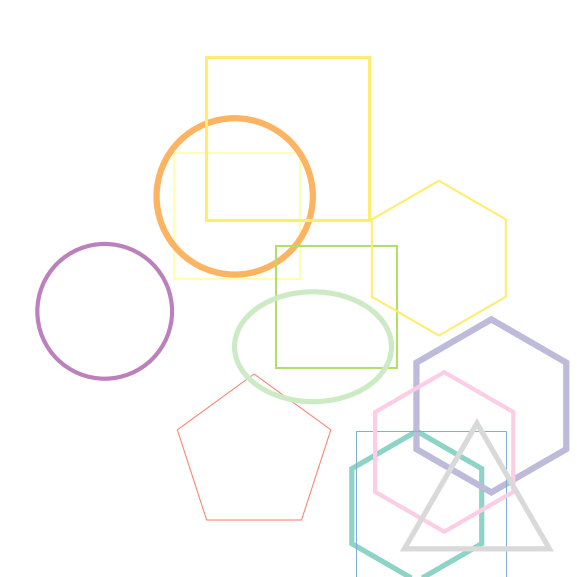[{"shape": "hexagon", "thickness": 2.5, "radius": 0.65, "center": [0.722, 0.123]}, {"shape": "square", "thickness": 1, "radius": 0.55, "center": [0.411, 0.625]}, {"shape": "hexagon", "thickness": 3, "radius": 0.75, "center": [0.851, 0.296]}, {"shape": "pentagon", "thickness": 0.5, "radius": 0.7, "center": [0.44, 0.212]}, {"shape": "square", "thickness": 0.5, "radius": 0.65, "center": [0.747, 0.122]}, {"shape": "circle", "thickness": 3, "radius": 0.68, "center": [0.406, 0.659]}, {"shape": "square", "thickness": 1, "radius": 0.52, "center": [0.583, 0.468]}, {"shape": "hexagon", "thickness": 2, "radius": 0.69, "center": [0.769, 0.217]}, {"shape": "triangle", "thickness": 2.5, "radius": 0.73, "center": [0.826, 0.121]}, {"shape": "circle", "thickness": 2, "radius": 0.58, "center": [0.181, 0.46]}, {"shape": "oval", "thickness": 2.5, "radius": 0.68, "center": [0.542, 0.399]}, {"shape": "hexagon", "thickness": 1, "radius": 0.67, "center": [0.76, 0.552]}, {"shape": "square", "thickness": 1.5, "radius": 0.7, "center": [0.498, 0.759]}]